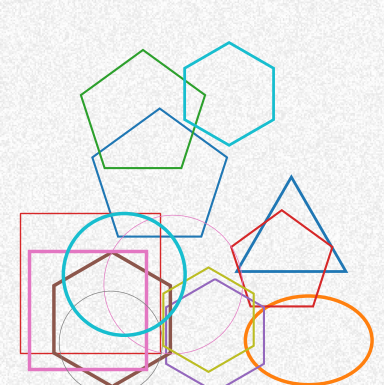[{"shape": "triangle", "thickness": 2, "radius": 0.82, "center": [0.757, 0.377]}, {"shape": "pentagon", "thickness": 1.5, "radius": 0.92, "center": [0.415, 0.534]}, {"shape": "oval", "thickness": 2.5, "radius": 0.82, "center": [0.802, 0.116]}, {"shape": "pentagon", "thickness": 1.5, "radius": 0.85, "center": [0.371, 0.701]}, {"shape": "square", "thickness": 1, "radius": 0.91, "center": [0.234, 0.265]}, {"shape": "pentagon", "thickness": 1.5, "radius": 0.69, "center": [0.732, 0.316]}, {"shape": "hexagon", "thickness": 1.5, "radius": 0.73, "center": [0.559, 0.128]}, {"shape": "hexagon", "thickness": 2.5, "radius": 0.87, "center": [0.291, 0.171]}, {"shape": "circle", "thickness": 0.5, "radius": 0.9, "center": [0.45, 0.261]}, {"shape": "square", "thickness": 2.5, "radius": 0.76, "center": [0.227, 0.195]}, {"shape": "circle", "thickness": 0.5, "radius": 0.67, "center": [0.288, 0.11]}, {"shape": "hexagon", "thickness": 1.5, "radius": 0.68, "center": [0.542, 0.17]}, {"shape": "circle", "thickness": 2.5, "radius": 0.79, "center": [0.323, 0.287]}, {"shape": "hexagon", "thickness": 2, "radius": 0.67, "center": [0.595, 0.756]}]